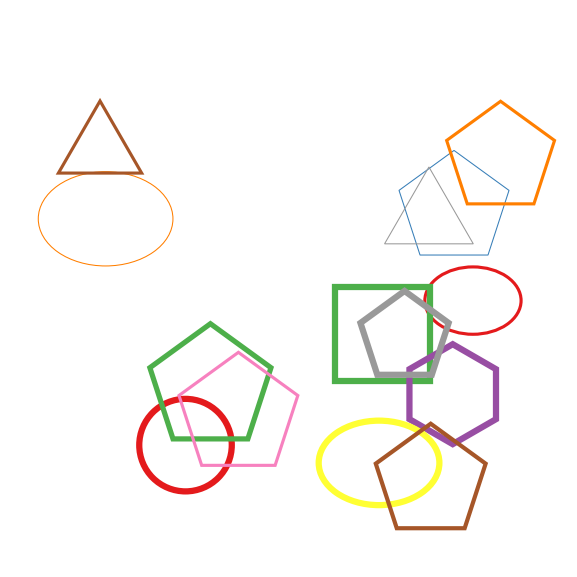[{"shape": "oval", "thickness": 1.5, "radius": 0.42, "center": [0.819, 0.479]}, {"shape": "circle", "thickness": 3, "radius": 0.4, "center": [0.321, 0.228]}, {"shape": "pentagon", "thickness": 0.5, "radius": 0.5, "center": [0.786, 0.639]}, {"shape": "pentagon", "thickness": 2.5, "radius": 0.55, "center": [0.364, 0.328]}, {"shape": "square", "thickness": 3, "radius": 0.41, "center": [0.663, 0.42]}, {"shape": "hexagon", "thickness": 3, "radius": 0.43, "center": [0.784, 0.317]}, {"shape": "pentagon", "thickness": 1.5, "radius": 0.49, "center": [0.867, 0.726]}, {"shape": "oval", "thickness": 0.5, "radius": 0.58, "center": [0.183, 0.62]}, {"shape": "oval", "thickness": 3, "radius": 0.52, "center": [0.656, 0.198]}, {"shape": "pentagon", "thickness": 2, "radius": 0.5, "center": [0.746, 0.165]}, {"shape": "triangle", "thickness": 1.5, "radius": 0.42, "center": [0.173, 0.741]}, {"shape": "pentagon", "thickness": 1.5, "radius": 0.54, "center": [0.413, 0.281]}, {"shape": "triangle", "thickness": 0.5, "radius": 0.44, "center": [0.743, 0.621]}, {"shape": "pentagon", "thickness": 3, "radius": 0.4, "center": [0.701, 0.415]}]